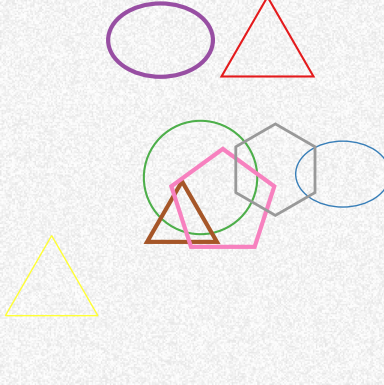[{"shape": "triangle", "thickness": 1.5, "radius": 0.69, "center": [0.695, 0.87]}, {"shape": "oval", "thickness": 1, "radius": 0.61, "center": [0.89, 0.548]}, {"shape": "circle", "thickness": 1.5, "radius": 0.74, "center": [0.521, 0.539]}, {"shape": "oval", "thickness": 3, "radius": 0.68, "center": [0.417, 0.896]}, {"shape": "triangle", "thickness": 1, "radius": 0.69, "center": [0.134, 0.249]}, {"shape": "triangle", "thickness": 3, "radius": 0.52, "center": [0.473, 0.424]}, {"shape": "pentagon", "thickness": 3, "radius": 0.7, "center": [0.579, 0.473]}, {"shape": "hexagon", "thickness": 2, "radius": 0.59, "center": [0.715, 0.559]}]